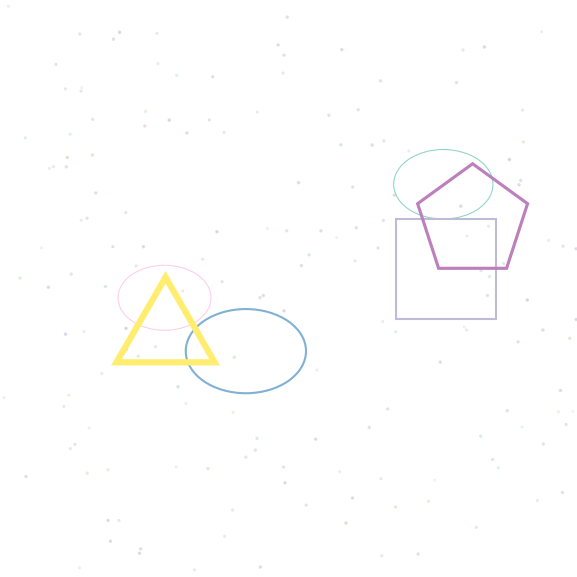[{"shape": "oval", "thickness": 0.5, "radius": 0.43, "center": [0.768, 0.68]}, {"shape": "square", "thickness": 1, "radius": 0.43, "center": [0.773, 0.533]}, {"shape": "oval", "thickness": 1, "radius": 0.52, "center": [0.426, 0.391]}, {"shape": "oval", "thickness": 0.5, "radius": 0.4, "center": [0.285, 0.484]}, {"shape": "pentagon", "thickness": 1.5, "radius": 0.5, "center": [0.818, 0.616]}, {"shape": "triangle", "thickness": 3, "radius": 0.49, "center": [0.287, 0.421]}]